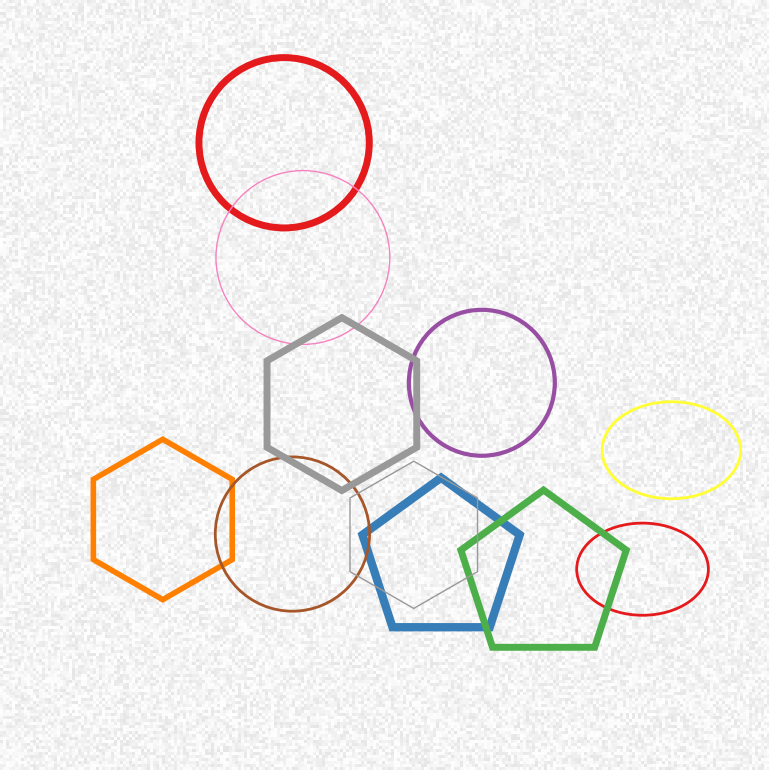[{"shape": "circle", "thickness": 2.5, "radius": 0.55, "center": [0.369, 0.815]}, {"shape": "oval", "thickness": 1, "radius": 0.43, "center": [0.834, 0.261]}, {"shape": "pentagon", "thickness": 3, "radius": 0.54, "center": [0.573, 0.272]}, {"shape": "pentagon", "thickness": 2.5, "radius": 0.56, "center": [0.706, 0.251]}, {"shape": "circle", "thickness": 1.5, "radius": 0.47, "center": [0.626, 0.503]}, {"shape": "hexagon", "thickness": 2, "radius": 0.52, "center": [0.211, 0.325]}, {"shape": "oval", "thickness": 1, "radius": 0.45, "center": [0.872, 0.415]}, {"shape": "circle", "thickness": 1, "radius": 0.5, "center": [0.38, 0.306]}, {"shape": "circle", "thickness": 0.5, "radius": 0.56, "center": [0.393, 0.666]}, {"shape": "hexagon", "thickness": 2.5, "radius": 0.56, "center": [0.444, 0.475]}, {"shape": "hexagon", "thickness": 0.5, "radius": 0.48, "center": [0.537, 0.305]}]